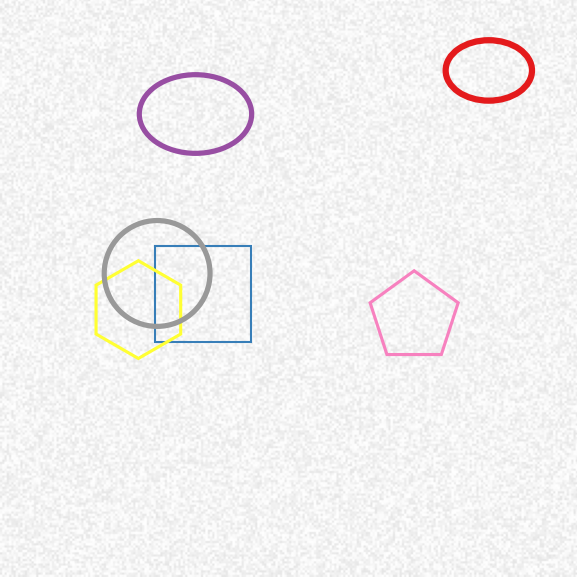[{"shape": "oval", "thickness": 3, "radius": 0.37, "center": [0.846, 0.877]}, {"shape": "square", "thickness": 1, "radius": 0.42, "center": [0.351, 0.49]}, {"shape": "oval", "thickness": 2.5, "radius": 0.49, "center": [0.338, 0.802]}, {"shape": "hexagon", "thickness": 1.5, "radius": 0.42, "center": [0.24, 0.463]}, {"shape": "pentagon", "thickness": 1.5, "radius": 0.4, "center": [0.717, 0.45]}, {"shape": "circle", "thickness": 2.5, "radius": 0.46, "center": [0.272, 0.526]}]